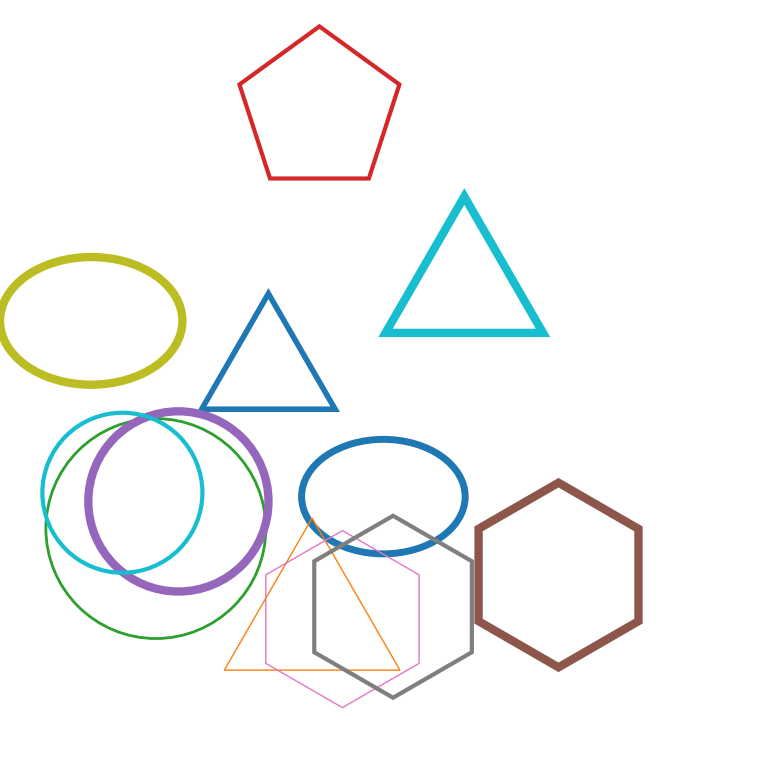[{"shape": "oval", "thickness": 2.5, "radius": 0.53, "center": [0.498, 0.355]}, {"shape": "triangle", "thickness": 2, "radius": 0.5, "center": [0.349, 0.519]}, {"shape": "triangle", "thickness": 0.5, "radius": 0.66, "center": [0.405, 0.196]}, {"shape": "circle", "thickness": 1, "radius": 0.71, "center": [0.202, 0.314]}, {"shape": "pentagon", "thickness": 1.5, "radius": 0.55, "center": [0.415, 0.857]}, {"shape": "circle", "thickness": 3, "radius": 0.59, "center": [0.232, 0.349]}, {"shape": "hexagon", "thickness": 3, "radius": 0.6, "center": [0.725, 0.253]}, {"shape": "hexagon", "thickness": 0.5, "radius": 0.57, "center": [0.445, 0.196]}, {"shape": "hexagon", "thickness": 1.5, "radius": 0.59, "center": [0.51, 0.212]}, {"shape": "oval", "thickness": 3, "radius": 0.59, "center": [0.118, 0.583]}, {"shape": "circle", "thickness": 1.5, "radius": 0.52, "center": [0.159, 0.36]}, {"shape": "triangle", "thickness": 3, "radius": 0.59, "center": [0.603, 0.627]}]